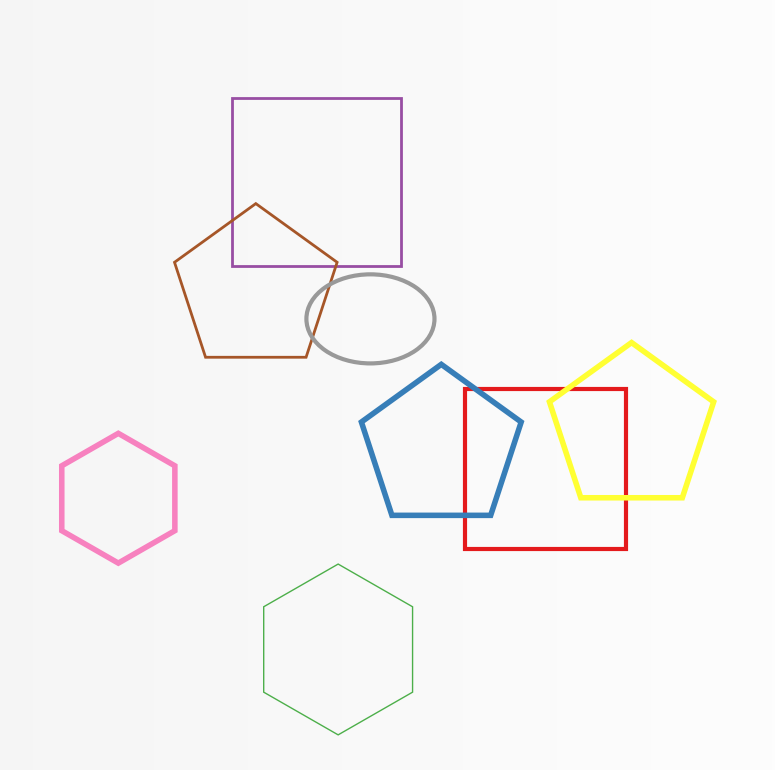[{"shape": "square", "thickness": 1.5, "radius": 0.52, "center": [0.704, 0.391]}, {"shape": "pentagon", "thickness": 2, "radius": 0.54, "center": [0.569, 0.418]}, {"shape": "hexagon", "thickness": 0.5, "radius": 0.55, "center": [0.436, 0.157]}, {"shape": "square", "thickness": 1, "radius": 0.55, "center": [0.409, 0.764]}, {"shape": "pentagon", "thickness": 2, "radius": 0.56, "center": [0.815, 0.444]}, {"shape": "pentagon", "thickness": 1, "radius": 0.55, "center": [0.33, 0.625]}, {"shape": "hexagon", "thickness": 2, "radius": 0.42, "center": [0.153, 0.353]}, {"shape": "oval", "thickness": 1.5, "radius": 0.41, "center": [0.478, 0.586]}]